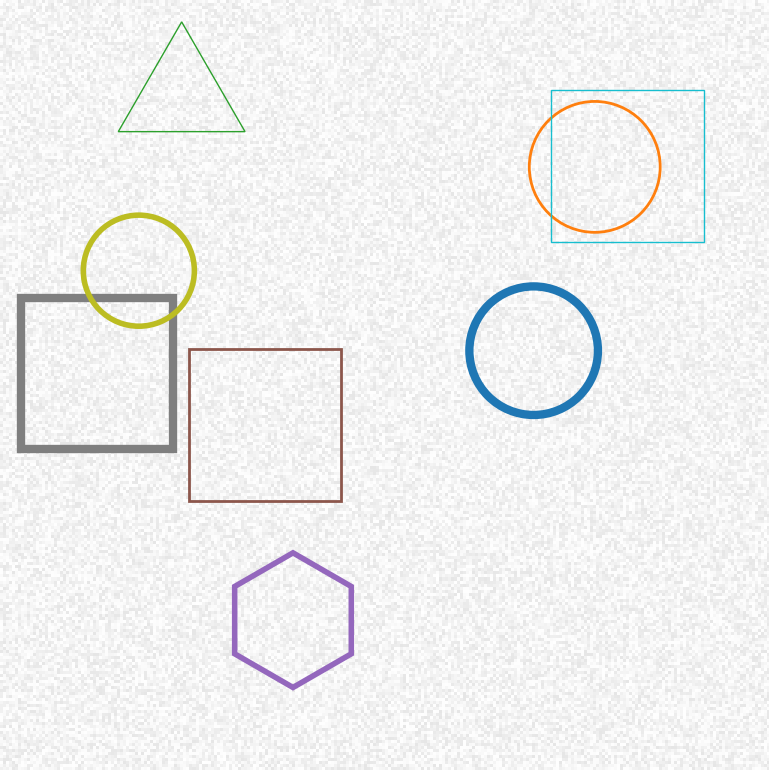[{"shape": "circle", "thickness": 3, "radius": 0.42, "center": [0.693, 0.545]}, {"shape": "circle", "thickness": 1, "radius": 0.43, "center": [0.772, 0.783]}, {"shape": "triangle", "thickness": 0.5, "radius": 0.48, "center": [0.236, 0.877]}, {"shape": "hexagon", "thickness": 2, "radius": 0.44, "center": [0.381, 0.195]}, {"shape": "square", "thickness": 1, "radius": 0.49, "center": [0.344, 0.448]}, {"shape": "square", "thickness": 3, "radius": 0.49, "center": [0.126, 0.515]}, {"shape": "circle", "thickness": 2, "radius": 0.36, "center": [0.18, 0.648]}, {"shape": "square", "thickness": 0.5, "radius": 0.5, "center": [0.815, 0.785]}]